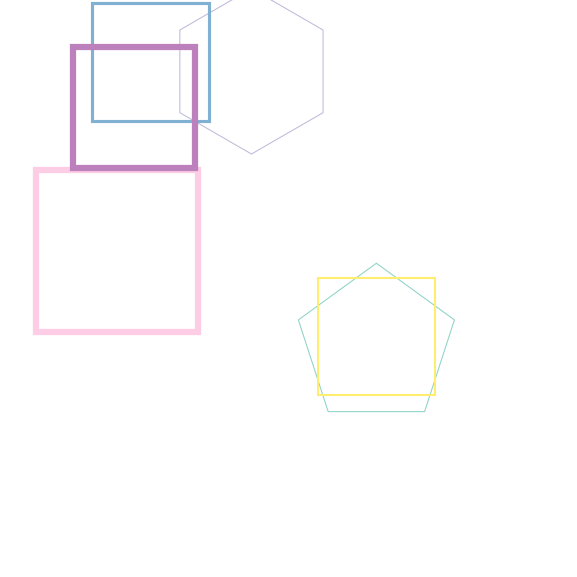[{"shape": "pentagon", "thickness": 0.5, "radius": 0.71, "center": [0.652, 0.401]}, {"shape": "hexagon", "thickness": 0.5, "radius": 0.72, "center": [0.435, 0.876]}, {"shape": "square", "thickness": 1.5, "radius": 0.51, "center": [0.261, 0.891]}, {"shape": "square", "thickness": 3, "radius": 0.7, "center": [0.202, 0.564]}, {"shape": "square", "thickness": 3, "radius": 0.53, "center": [0.232, 0.813]}, {"shape": "square", "thickness": 1, "radius": 0.51, "center": [0.652, 0.416]}]